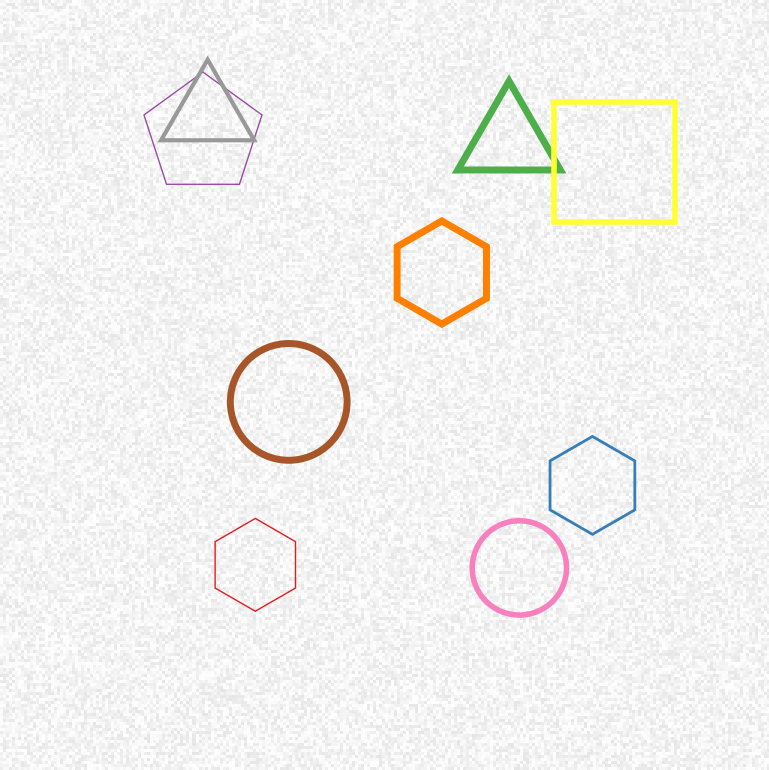[{"shape": "hexagon", "thickness": 0.5, "radius": 0.3, "center": [0.332, 0.266]}, {"shape": "hexagon", "thickness": 1, "radius": 0.32, "center": [0.769, 0.37]}, {"shape": "triangle", "thickness": 2.5, "radius": 0.38, "center": [0.661, 0.818]}, {"shape": "pentagon", "thickness": 0.5, "radius": 0.4, "center": [0.264, 0.826]}, {"shape": "hexagon", "thickness": 2.5, "radius": 0.33, "center": [0.574, 0.646]}, {"shape": "square", "thickness": 2, "radius": 0.39, "center": [0.798, 0.79]}, {"shape": "circle", "thickness": 2.5, "radius": 0.38, "center": [0.375, 0.478]}, {"shape": "circle", "thickness": 2, "radius": 0.31, "center": [0.675, 0.262]}, {"shape": "triangle", "thickness": 1.5, "radius": 0.35, "center": [0.27, 0.853]}]